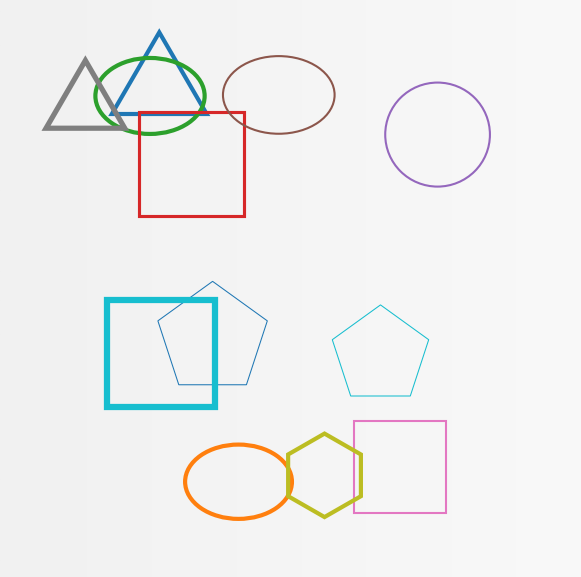[{"shape": "pentagon", "thickness": 0.5, "radius": 0.49, "center": [0.366, 0.413]}, {"shape": "triangle", "thickness": 2, "radius": 0.47, "center": [0.274, 0.849]}, {"shape": "oval", "thickness": 2, "radius": 0.46, "center": [0.41, 0.165]}, {"shape": "oval", "thickness": 2, "radius": 0.47, "center": [0.258, 0.833]}, {"shape": "square", "thickness": 1.5, "radius": 0.45, "center": [0.329, 0.715]}, {"shape": "circle", "thickness": 1, "radius": 0.45, "center": [0.753, 0.766]}, {"shape": "oval", "thickness": 1, "radius": 0.48, "center": [0.48, 0.835]}, {"shape": "square", "thickness": 1, "radius": 0.4, "center": [0.688, 0.191]}, {"shape": "triangle", "thickness": 2.5, "radius": 0.39, "center": [0.147, 0.816]}, {"shape": "hexagon", "thickness": 2, "radius": 0.36, "center": [0.558, 0.176]}, {"shape": "pentagon", "thickness": 0.5, "radius": 0.44, "center": [0.655, 0.384]}, {"shape": "square", "thickness": 3, "radius": 0.46, "center": [0.277, 0.387]}]